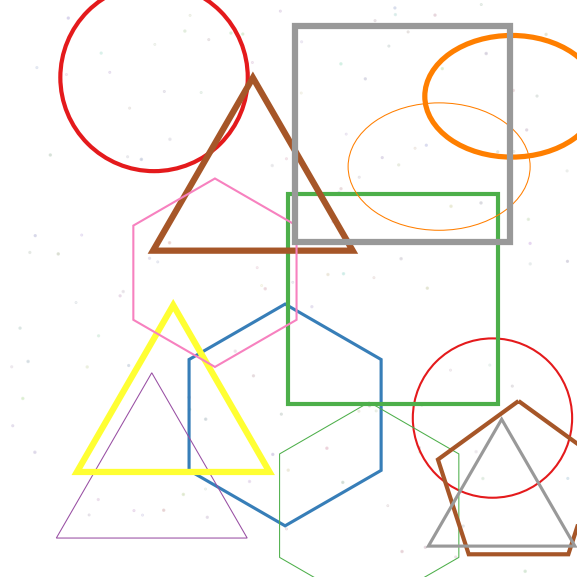[{"shape": "circle", "thickness": 2, "radius": 0.81, "center": [0.267, 0.865]}, {"shape": "circle", "thickness": 1, "radius": 0.69, "center": [0.853, 0.275]}, {"shape": "hexagon", "thickness": 1.5, "radius": 0.96, "center": [0.494, 0.281]}, {"shape": "hexagon", "thickness": 0.5, "radius": 0.9, "center": [0.639, 0.124]}, {"shape": "square", "thickness": 2, "radius": 0.91, "center": [0.681, 0.481]}, {"shape": "triangle", "thickness": 0.5, "radius": 0.95, "center": [0.263, 0.163]}, {"shape": "oval", "thickness": 0.5, "radius": 0.79, "center": [0.76, 0.711]}, {"shape": "oval", "thickness": 2.5, "radius": 0.75, "center": [0.886, 0.832]}, {"shape": "triangle", "thickness": 3, "radius": 0.96, "center": [0.3, 0.278]}, {"shape": "pentagon", "thickness": 2, "radius": 0.73, "center": [0.898, 0.158]}, {"shape": "triangle", "thickness": 3, "radius": 1.0, "center": [0.438, 0.665]}, {"shape": "hexagon", "thickness": 1, "radius": 0.82, "center": [0.372, 0.527]}, {"shape": "triangle", "thickness": 1.5, "radius": 0.73, "center": [0.869, 0.127]}, {"shape": "square", "thickness": 3, "radius": 0.93, "center": [0.697, 0.767]}]